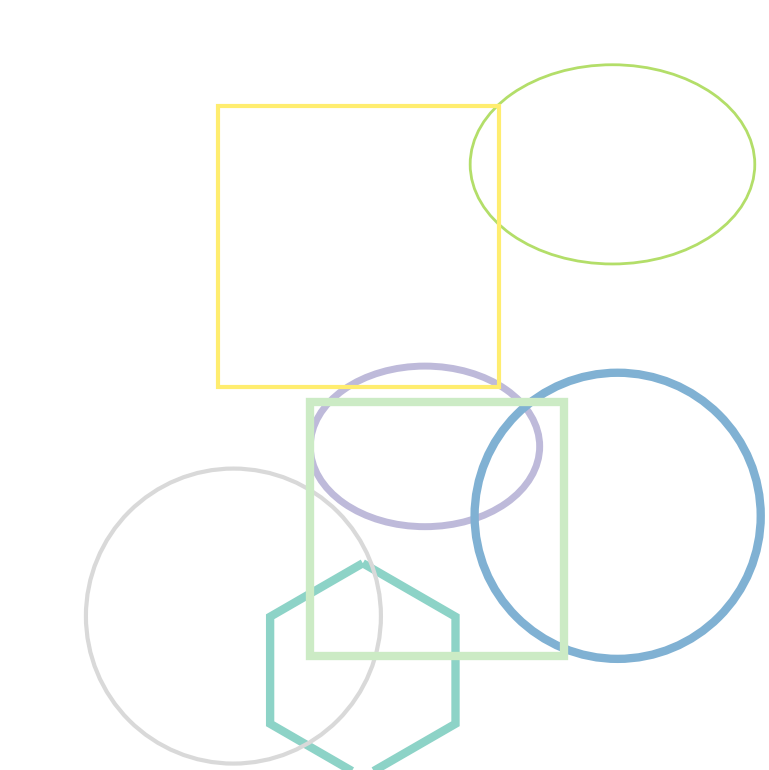[{"shape": "hexagon", "thickness": 3, "radius": 0.7, "center": [0.471, 0.13]}, {"shape": "oval", "thickness": 2.5, "radius": 0.74, "center": [0.552, 0.42]}, {"shape": "circle", "thickness": 3, "radius": 0.93, "center": [0.802, 0.33]}, {"shape": "oval", "thickness": 1, "radius": 0.92, "center": [0.795, 0.787]}, {"shape": "circle", "thickness": 1.5, "radius": 0.96, "center": [0.303, 0.2]}, {"shape": "square", "thickness": 3, "radius": 0.82, "center": [0.567, 0.313]}, {"shape": "square", "thickness": 1.5, "radius": 0.91, "center": [0.466, 0.68]}]